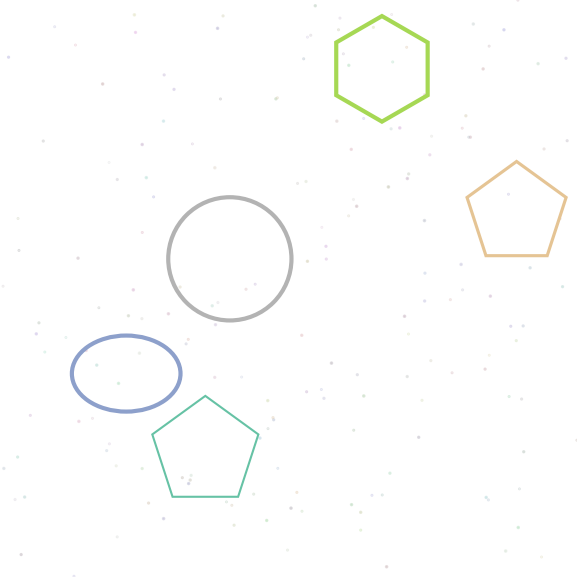[{"shape": "pentagon", "thickness": 1, "radius": 0.48, "center": [0.356, 0.217]}, {"shape": "oval", "thickness": 2, "radius": 0.47, "center": [0.219, 0.352]}, {"shape": "hexagon", "thickness": 2, "radius": 0.46, "center": [0.661, 0.88]}, {"shape": "pentagon", "thickness": 1.5, "radius": 0.45, "center": [0.894, 0.629]}, {"shape": "circle", "thickness": 2, "radius": 0.53, "center": [0.398, 0.551]}]